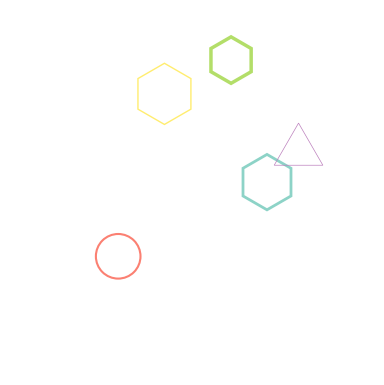[{"shape": "hexagon", "thickness": 2, "radius": 0.36, "center": [0.693, 0.527]}, {"shape": "circle", "thickness": 1.5, "radius": 0.29, "center": [0.307, 0.334]}, {"shape": "hexagon", "thickness": 2.5, "radius": 0.3, "center": [0.6, 0.844]}, {"shape": "triangle", "thickness": 0.5, "radius": 0.36, "center": [0.775, 0.607]}, {"shape": "hexagon", "thickness": 1, "radius": 0.4, "center": [0.427, 0.756]}]